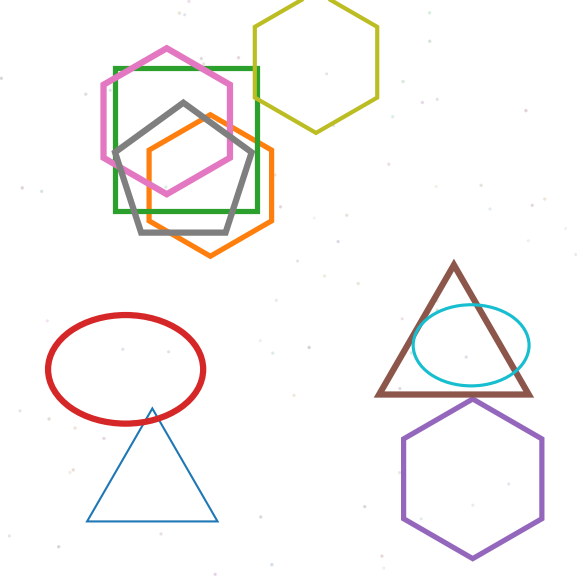[{"shape": "triangle", "thickness": 1, "radius": 0.65, "center": [0.264, 0.161]}, {"shape": "hexagon", "thickness": 2.5, "radius": 0.61, "center": [0.364, 0.678]}, {"shape": "square", "thickness": 2.5, "radius": 0.62, "center": [0.322, 0.758]}, {"shape": "oval", "thickness": 3, "radius": 0.67, "center": [0.218, 0.36]}, {"shape": "hexagon", "thickness": 2.5, "radius": 0.69, "center": [0.819, 0.17]}, {"shape": "triangle", "thickness": 3, "radius": 0.75, "center": [0.786, 0.391]}, {"shape": "hexagon", "thickness": 3, "radius": 0.63, "center": [0.289, 0.789]}, {"shape": "pentagon", "thickness": 3, "radius": 0.62, "center": [0.317, 0.697]}, {"shape": "hexagon", "thickness": 2, "radius": 0.61, "center": [0.547, 0.891]}, {"shape": "oval", "thickness": 1.5, "radius": 0.5, "center": [0.816, 0.401]}]